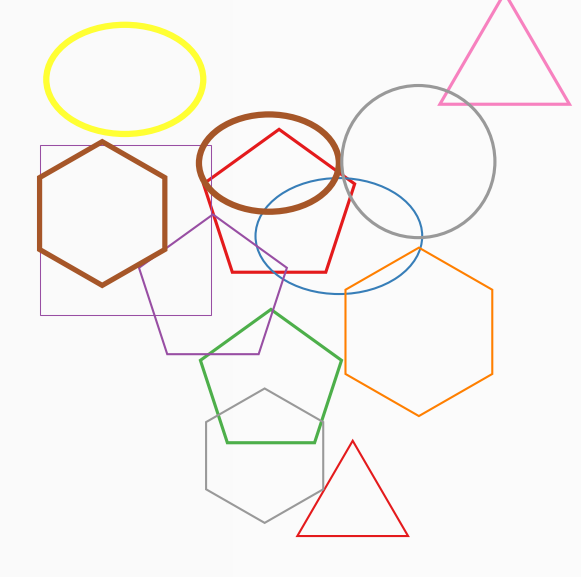[{"shape": "triangle", "thickness": 1, "radius": 0.55, "center": [0.607, 0.126]}, {"shape": "pentagon", "thickness": 1.5, "radius": 0.68, "center": [0.48, 0.638]}, {"shape": "oval", "thickness": 1, "radius": 0.72, "center": [0.583, 0.59]}, {"shape": "pentagon", "thickness": 1.5, "radius": 0.64, "center": [0.466, 0.336]}, {"shape": "square", "thickness": 0.5, "radius": 0.74, "center": [0.216, 0.601]}, {"shape": "pentagon", "thickness": 1, "radius": 0.67, "center": [0.366, 0.494]}, {"shape": "hexagon", "thickness": 1, "radius": 0.73, "center": [0.721, 0.424]}, {"shape": "oval", "thickness": 3, "radius": 0.68, "center": [0.215, 0.862]}, {"shape": "oval", "thickness": 3, "radius": 0.6, "center": [0.463, 0.717]}, {"shape": "hexagon", "thickness": 2.5, "radius": 0.62, "center": [0.176, 0.629]}, {"shape": "triangle", "thickness": 1.5, "radius": 0.64, "center": [0.868, 0.883]}, {"shape": "hexagon", "thickness": 1, "radius": 0.58, "center": [0.455, 0.21]}, {"shape": "circle", "thickness": 1.5, "radius": 0.66, "center": [0.72, 0.719]}]